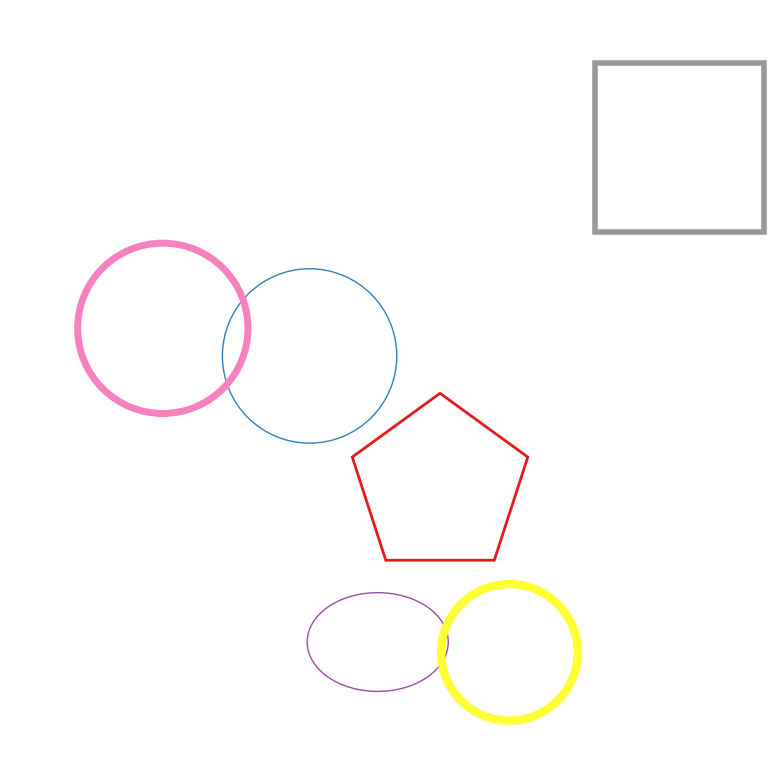[{"shape": "pentagon", "thickness": 1, "radius": 0.6, "center": [0.571, 0.369]}, {"shape": "circle", "thickness": 0.5, "radius": 0.57, "center": [0.402, 0.538]}, {"shape": "oval", "thickness": 0.5, "radius": 0.46, "center": [0.491, 0.166]}, {"shape": "circle", "thickness": 3, "radius": 0.44, "center": [0.662, 0.153]}, {"shape": "circle", "thickness": 2.5, "radius": 0.55, "center": [0.211, 0.574]}, {"shape": "square", "thickness": 2, "radius": 0.55, "center": [0.883, 0.808]}]